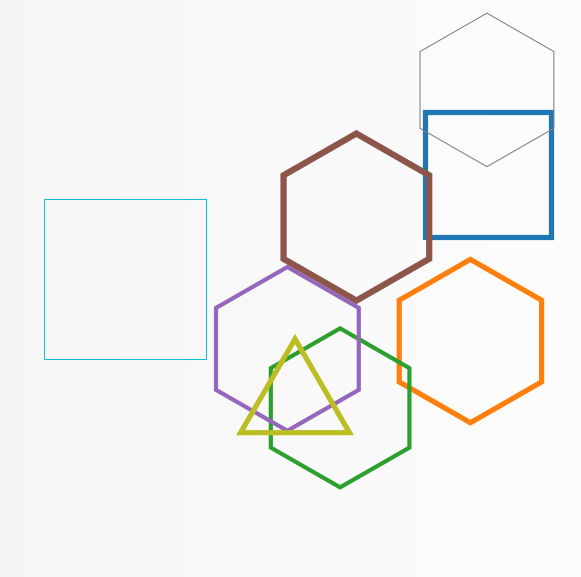[{"shape": "square", "thickness": 2.5, "radius": 0.54, "center": [0.84, 0.697]}, {"shape": "hexagon", "thickness": 2.5, "radius": 0.71, "center": [0.809, 0.409]}, {"shape": "hexagon", "thickness": 2, "radius": 0.69, "center": [0.585, 0.293]}, {"shape": "hexagon", "thickness": 2, "radius": 0.71, "center": [0.494, 0.395]}, {"shape": "hexagon", "thickness": 3, "radius": 0.72, "center": [0.613, 0.623]}, {"shape": "hexagon", "thickness": 0.5, "radius": 0.66, "center": [0.838, 0.843]}, {"shape": "triangle", "thickness": 2.5, "radius": 0.54, "center": [0.508, 0.304]}, {"shape": "square", "thickness": 0.5, "radius": 0.69, "center": [0.215, 0.516]}]